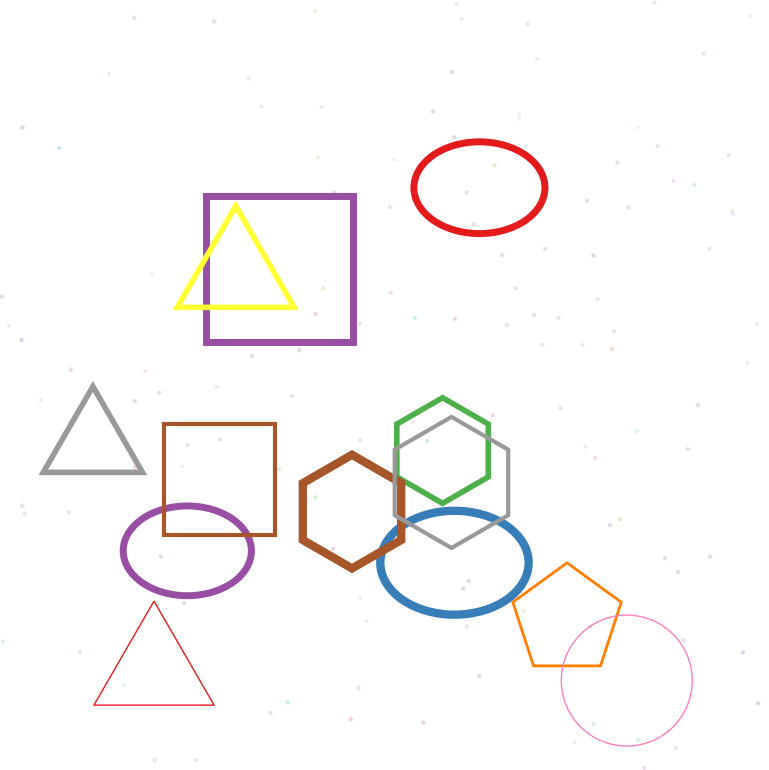[{"shape": "triangle", "thickness": 0.5, "radius": 0.45, "center": [0.2, 0.129]}, {"shape": "oval", "thickness": 2.5, "radius": 0.43, "center": [0.623, 0.756]}, {"shape": "oval", "thickness": 3, "radius": 0.48, "center": [0.59, 0.269]}, {"shape": "hexagon", "thickness": 2, "radius": 0.34, "center": [0.575, 0.415]}, {"shape": "oval", "thickness": 2.5, "radius": 0.42, "center": [0.243, 0.285]}, {"shape": "square", "thickness": 2.5, "radius": 0.48, "center": [0.363, 0.65]}, {"shape": "pentagon", "thickness": 1, "radius": 0.37, "center": [0.736, 0.195]}, {"shape": "triangle", "thickness": 2, "radius": 0.44, "center": [0.306, 0.645]}, {"shape": "hexagon", "thickness": 3, "radius": 0.37, "center": [0.457, 0.336]}, {"shape": "square", "thickness": 1.5, "radius": 0.36, "center": [0.285, 0.377]}, {"shape": "circle", "thickness": 0.5, "radius": 0.43, "center": [0.814, 0.116]}, {"shape": "hexagon", "thickness": 1.5, "radius": 0.43, "center": [0.586, 0.373]}, {"shape": "triangle", "thickness": 2, "radius": 0.37, "center": [0.121, 0.424]}]